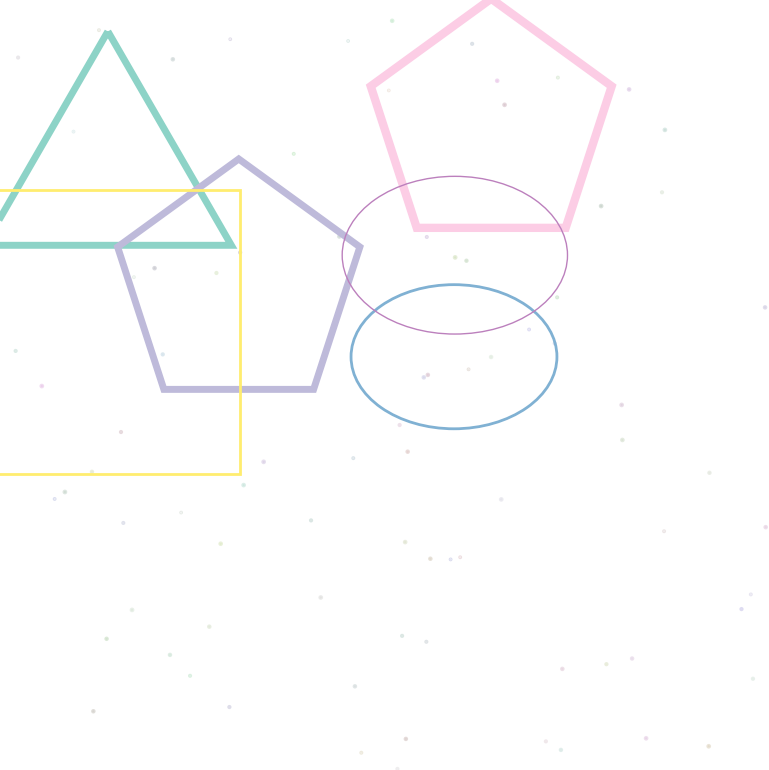[{"shape": "triangle", "thickness": 2.5, "radius": 0.93, "center": [0.14, 0.774]}, {"shape": "pentagon", "thickness": 2.5, "radius": 0.83, "center": [0.31, 0.628]}, {"shape": "oval", "thickness": 1, "radius": 0.67, "center": [0.59, 0.537]}, {"shape": "pentagon", "thickness": 3, "radius": 0.82, "center": [0.638, 0.837]}, {"shape": "oval", "thickness": 0.5, "radius": 0.73, "center": [0.591, 0.669]}, {"shape": "square", "thickness": 1, "radius": 0.92, "center": [0.127, 0.569]}]